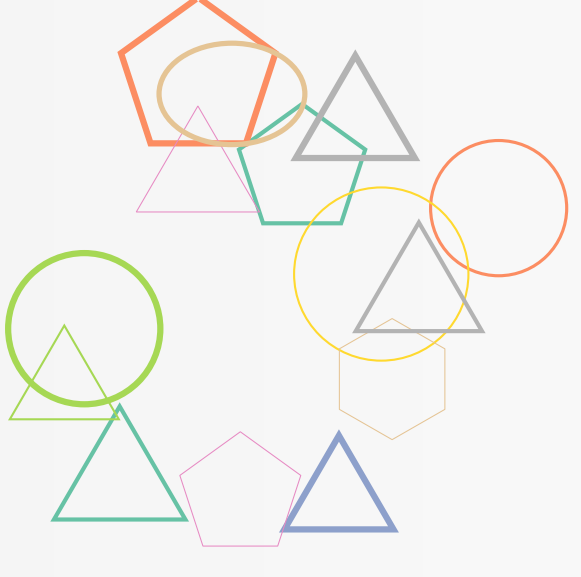[{"shape": "triangle", "thickness": 2, "radius": 0.65, "center": [0.206, 0.165]}, {"shape": "pentagon", "thickness": 2, "radius": 0.57, "center": [0.52, 0.705]}, {"shape": "pentagon", "thickness": 3, "radius": 0.7, "center": [0.341, 0.864]}, {"shape": "circle", "thickness": 1.5, "radius": 0.59, "center": [0.858, 0.639]}, {"shape": "triangle", "thickness": 3, "radius": 0.54, "center": [0.583, 0.137]}, {"shape": "pentagon", "thickness": 0.5, "radius": 0.55, "center": [0.413, 0.142]}, {"shape": "triangle", "thickness": 0.5, "radius": 0.61, "center": [0.34, 0.693]}, {"shape": "triangle", "thickness": 1, "radius": 0.54, "center": [0.111, 0.327]}, {"shape": "circle", "thickness": 3, "radius": 0.65, "center": [0.145, 0.43]}, {"shape": "circle", "thickness": 1, "radius": 0.75, "center": [0.656, 0.525]}, {"shape": "oval", "thickness": 2.5, "radius": 0.63, "center": [0.399, 0.837]}, {"shape": "hexagon", "thickness": 0.5, "radius": 0.52, "center": [0.675, 0.343]}, {"shape": "triangle", "thickness": 2, "radius": 0.63, "center": [0.721, 0.488]}, {"shape": "triangle", "thickness": 3, "radius": 0.59, "center": [0.611, 0.785]}]